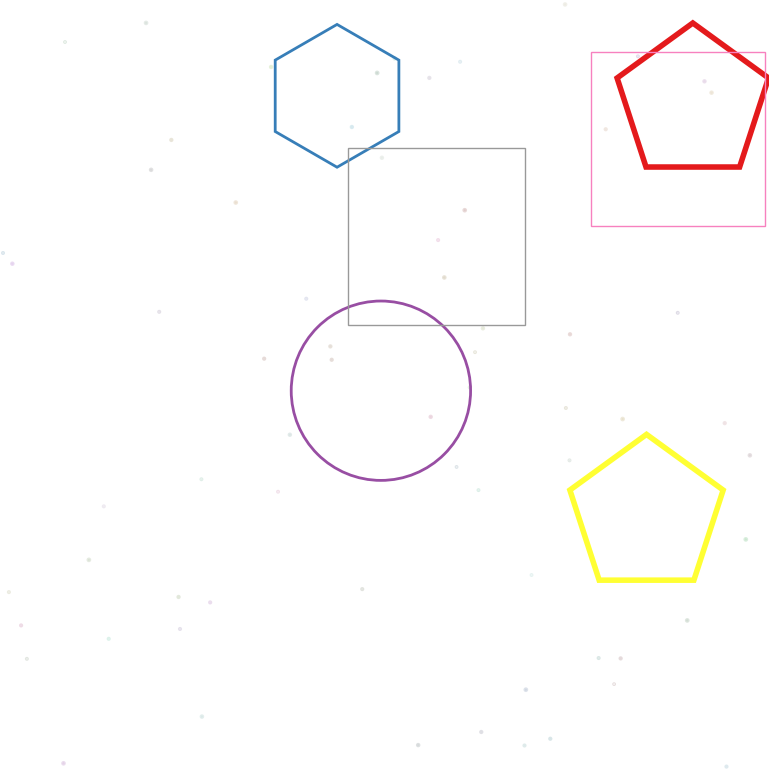[{"shape": "pentagon", "thickness": 2, "radius": 0.52, "center": [0.9, 0.867]}, {"shape": "hexagon", "thickness": 1, "radius": 0.46, "center": [0.438, 0.876]}, {"shape": "circle", "thickness": 1, "radius": 0.58, "center": [0.495, 0.493]}, {"shape": "pentagon", "thickness": 2, "radius": 0.52, "center": [0.84, 0.331]}, {"shape": "square", "thickness": 0.5, "radius": 0.57, "center": [0.88, 0.82]}, {"shape": "square", "thickness": 0.5, "radius": 0.57, "center": [0.566, 0.692]}]